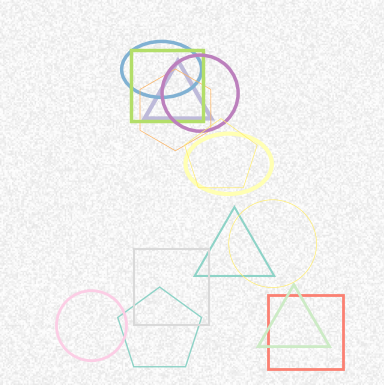[{"shape": "triangle", "thickness": 1.5, "radius": 0.6, "center": [0.609, 0.343]}, {"shape": "pentagon", "thickness": 1, "radius": 0.57, "center": [0.415, 0.14]}, {"shape": "oval", "thickness": 3, "radius": 0.56, "center": [0.594, 0.575]}, {"shape": "triangle", "thickness": 3, "radius": 0.5, "center": [0.462, 0.742]}, {"shape": "square", "thickness": 2, "radius": 0.48, "center": [0.793, 0.138]}, {"shape": "oval", "thickness": 2.5, "radius": 0.52, "center": [0.42, 0.82]}, {"shape": "hexagon", "thickness": 0.5, "radius": 0.53, "center": [0.456, 0.715]}, {"shape": "square", "thickness": 2.5, "radius": 0.47, "center": [0.435, 0.778]}, {"shape": "circle", "thickness": 2, "radius": 0.45, "center": [0.238, 0.154]}, {"shape": "square", "thickness": 1.5, "radius": 0.49, "center": [0.445, 0.254]}, {"shape": "circle", "thickness": 2.5, "radius": 0.49, "center": [0.52, 0.758]}, {"shape": "triangle", "thickness": 2, "radius": 0.54, "center": [0.763, 0.153]}, {"shape": "circle", "thickness": 0.5, "radius": 0.57, "center": [0.708, 0.367]}, {"shape": "pentagon", "thickness": 0.5, "radius": 0.5, "center": [0.574, 0.593]}]